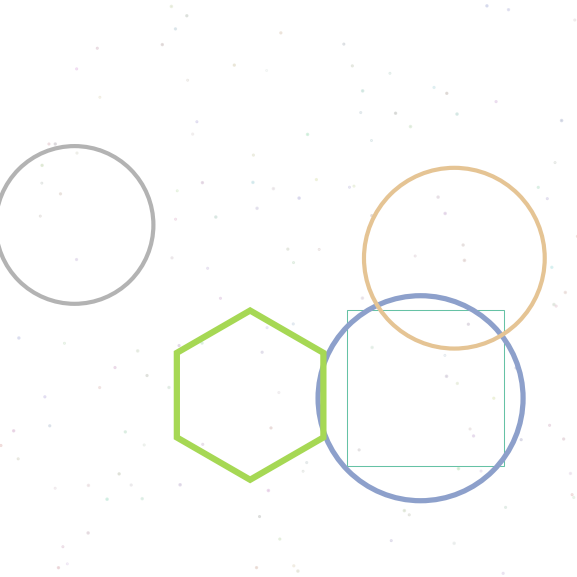[{"shape": "square", "thickness": 0.5, "radius": 0.68, "center": [0.737, 0.327]}, {"shape": "circle", "thickness": 2.5, "radius": 0.89, "center": [0.728, 0.31]}, {"shape": "hexagon", "thickness": 3, "radius": 0.73, "center": [0.433, 0.315]}, {"shape": "circle", "thickness": 2, "radius": 0.78, "center": [0.787, 0.552]}, {"shape": "circle", "thickness": 2, "radius": 0.68, "center": [0.129, 0.61]}]